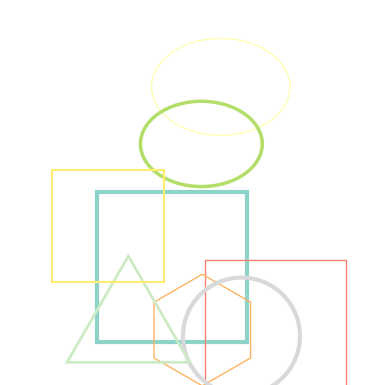[{"shape": "square", "thickness": 3, "radius": 0.97, "center": [0.446, 0.305]}, {"shape": "oval", "thickness": 1, "radius": 0.9, "center": [0.574, 0.774]}, {"shape": "square", "thickness": 1, "radius": 0.91, "center": [0.716, 0.142]}, {"shape": "hexagon", "thickness": 1, "radius": 0.72, "center": [0.525, 0.143]}, {"shape": "oval", "thickness": 2.5, "radius": 0.79, "center": [0.523, 0.626]}, {"shape": "circle", "thickness": 3, "radius": 0.76, "center": [0.627, 0.127]}, {"shape": "triangle", "thickness": 2, "radius": 0.92, "center": [0.333, 0.151]}, {"shape": "square", "thickness": 1.5, "radius": 0.73, "center": [0.279, 0.413]}]